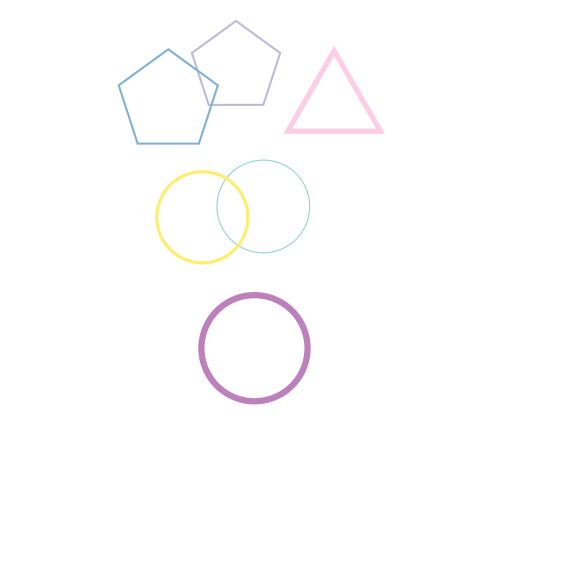[{"shape": "circle", "thickness": 0.5, "radius": 0.4, "center": [0.456, 0.642]}, {"shape": "pentagon", "thickness": 1, "radius": 0.4, "center": [0.409, 0.883]}, {"shape": "pentagon", "thickness": 1, "radius": 0.45, "center": [0.291, 0.823]}, {"shape": "triangle", "thickness": 2.5, "radius": 0.46, "center": [0.578, 0.818]}, {"shape": "circle", "thickness": 3, "radius": 0.46, "center": [0.441, 0.396]}, {"shape": "circle", "thickness": 1.5, "radius": 0.39, "center": [0.35, 0.623]}]